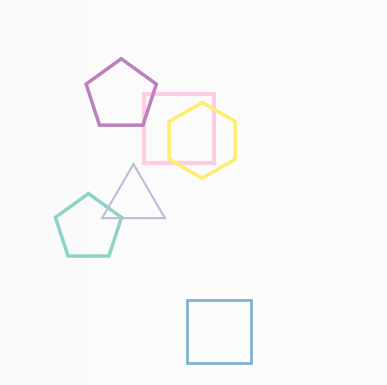[{"shape": "pentagon", "thickness": 2.5, "radius": 0.45, "center": [0.228, 0.408]}, {"shape": "triangle", "thickness": 1.5, "radius": 0.47, "center": [0.345, 0.48]}, {"shape": "square", "thickness": 2, "radius": 0.41, "center": [0.566, 0.139]}, {"shape": "square", "thickness": 3, "radius": 0.45, "center": [0.463, 0.666]}, {"shape": "pentagon", "thickness": 2.5, "radius": 0.48, "center": [0.313, 0.752]}, {"shape": "hexagon", "thickness": 2.5, "radius": 0.49, "center": [0.522, 0.635]}]